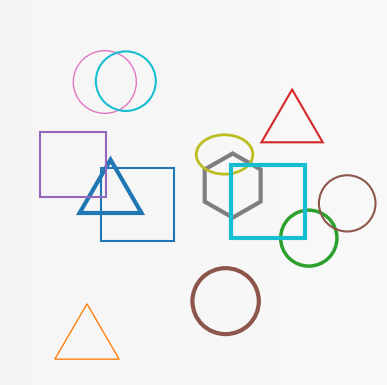[{"shape": "triangle", "thickness": 3, "radius": 0.46, "center": [0.285, 0.493]}, {"shape": "square", "thickness": 1.5, "radius": 0.47, "center": [0.355, 0.469]}, {"shape": "triangle", "thickness": 1, "radius": 0.48, "center": [0.224, 0.115]}, {"shape": "circle", "thickness": 2.5, "radius": 0.36, "center": [0.797, 0.381]}, {"shape": "triangle", "thickness": 1.5, "radius": 0.46, "center": [0.754, 0.676]}, {"shape": "square", "thickness": 1.5, "radius": 0.42, "center": [0.189, 0.572]}, {"shape": "circle", "thickness": 3, "radius": 0.43, "center": [0.582, 0.218]}, {"shape": "circle", "thickness": 1.5, "radius": 0.37, "center": [0.896, 0.472]}, {"shape": "circle", "thickness": 1, "radius": 0.41, "center": [0.271, 0.787]}, {"shape": "hexagon", "thickness": 3, "radius": 0.42, "center": [0.6, 0.518]}, {"shape": "oval", "thickness": 2, "radius": 0.37, "center": [0.579, 0.599]}, {"shape": "circle", "thickness": 1.5, "radius": 0.39, "center": [0.325, 0.789]}, {"shape": "square", "thickness": 3, "radius": 0.47, "center": [0.691, 0.478]}]